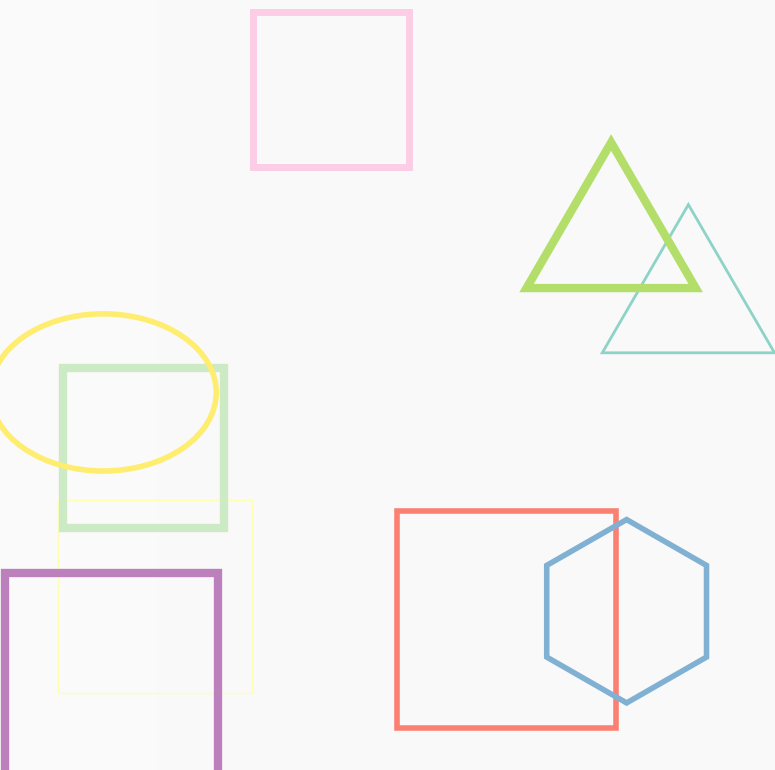[{"shape": "triangle", "thickness": 1, "radius": 0.64, "center": [0.888, 0.606]}, {"shape": "square", "thickness": 0.5, "radius": 0.63, "center": [0.2, 0.226]}, {"shape": "square", "thickness": 2, "radius": 0.71, "center": [0.654, 0.196]}, {"shape": "hexagon", "thickness": 2, "radius": 0.6, "center": [0.809, 0.206]}, {"shape": "triangle", "thickness": 3, "radius": 0.63, "center": [0.789, 0.689]}, {"shape": "square", "thickness": 2.5, "radius": 0.5, "center": [0.427, 0.884]}, {"shape": "square", "thickness": 3, "radius": 0.69, "center": [0.144, 0.118]}, {"shape": "square", "thickness": 3, "radius": 0.52, "center": [0.185, 0.419]}, {"shape": "oval", "thickness": 2, "radius": 0.73, "center": [0.133, 0.49]}]